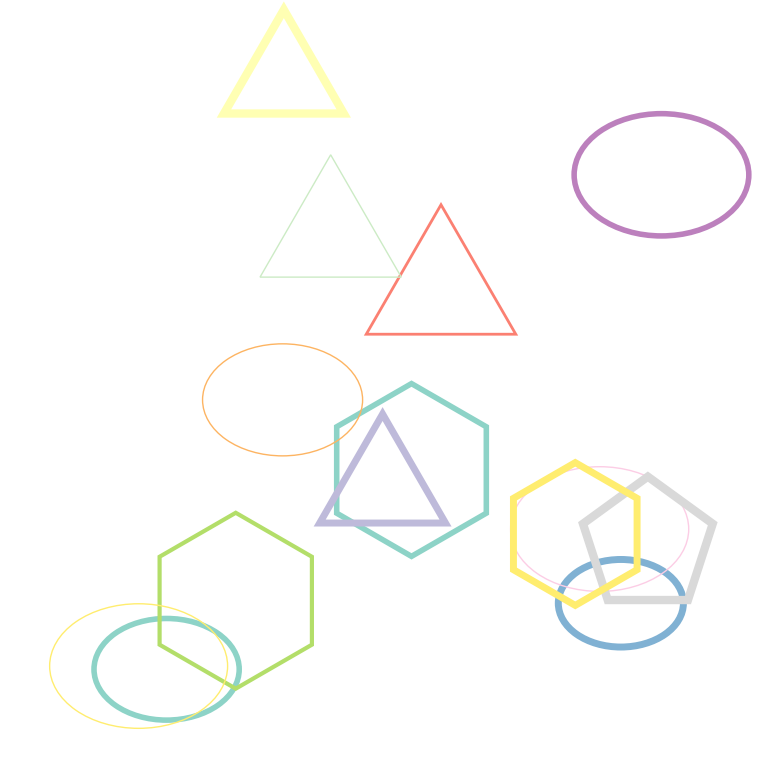[{"shape": "oval", "thickness": 2, "radius": 0.47, "center": [0.216, 0.131]}, {"shape": "hexagon", "thickness": 2, "radius": 0.56, "center": [0.534, 0.39]}, {"shape": "triangle", "thickness": 3, "radius": 0.45, "center": [0.369, 0.897]}, {"shape": "triangle", "thickness": 2.5, "radius": 0.47, "center": [0.497, 0.368]}, {"shape": "triangle", "thickness": 1, "radius": 0.56, "center": [0.573, 0.622]}, {"shape": "oval", "thickness": 2.5, "radius": 0.41, "center": [0.806, 0.217]}, {"shape": "oval", "thickness": 0.5, "radius": 0.52, "center": [0.367, 0.481]}, {"shape": "hexagon", "thickness": 1.5, "radius": 0.57, "center": [0.306, 0.22]}, {"shape": "oval", "thickness": 0.5, "radius": 0.58, "center": [0.779, 0.313]}, {"shape": "pentagon", "thickness": 3, "radius": 0.44, "center": [0.841, 0.292]}, {"shape": "oval", "thickness": 2, "radius": 0.57, "center": [0.859, 0.773]}, {"shape": "triangle", "thickness": 0.5, "radius": 0.53, "center": [0.429, 0.693]}, {"shape": "hexagon", "thickness": 2.5, "radius": 0.46, "center": [0.747, 0.306]}, {"shape": "oval", "thickness": 0.5, "radius": 0.58, "center": [0.18, 0.135]}]